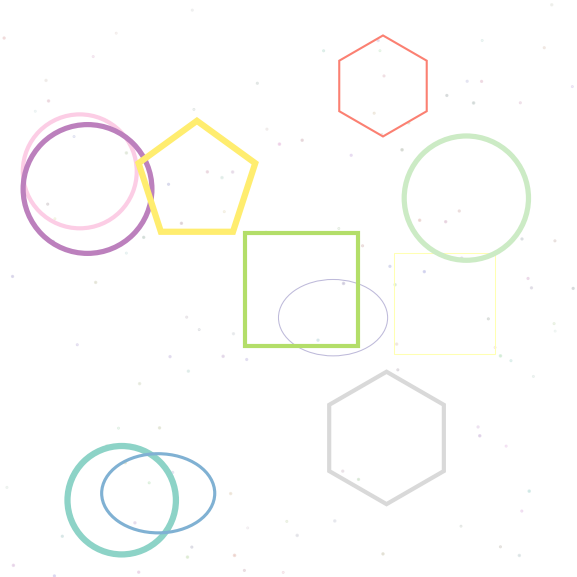[{"shape": "circle", "thickness": 3, "radius": 0.47, "center": [0.211, 0.133]}, {"shape": "square", "thickness": 0.5, "radius": 0.44, "center": [0.77, 0.474]}, {"shape": "oval", "thickness": 0.5, "radius": 0.47, "center": [0.577, 0.449]}, {"shape": "hexagon", "thickness": 1, "radius": 0.44, "center": [0.663, 0.85]}, {"shape": "oval", "thickness": 1.5, "radius": 0.49, "center": [0.274, 0.145]}, {"shape": "square", "thickness": 2, "radius": 0.49, "center": [0.523, 0.498]}, {"shape": "circle", "thickness": 2, "radius": 0.49, "center": [0.138, 0.702]}, {"shape": "hexagon", "thickness": 2, "radius": 0.57, "center": [0.669, 0.241]}, {"shape": "circle", "thickness": 2.5, "radius": 0.56, "center": [0.152, 0.672]}, {"shape": "circle", "thickness": 2.5, "radius": 0.54, "center": [0.808, 0.656]}, {"shape": "pentagon", "thickness": 3, "radius": 0.53, "center": [0.341, 0.684]}]